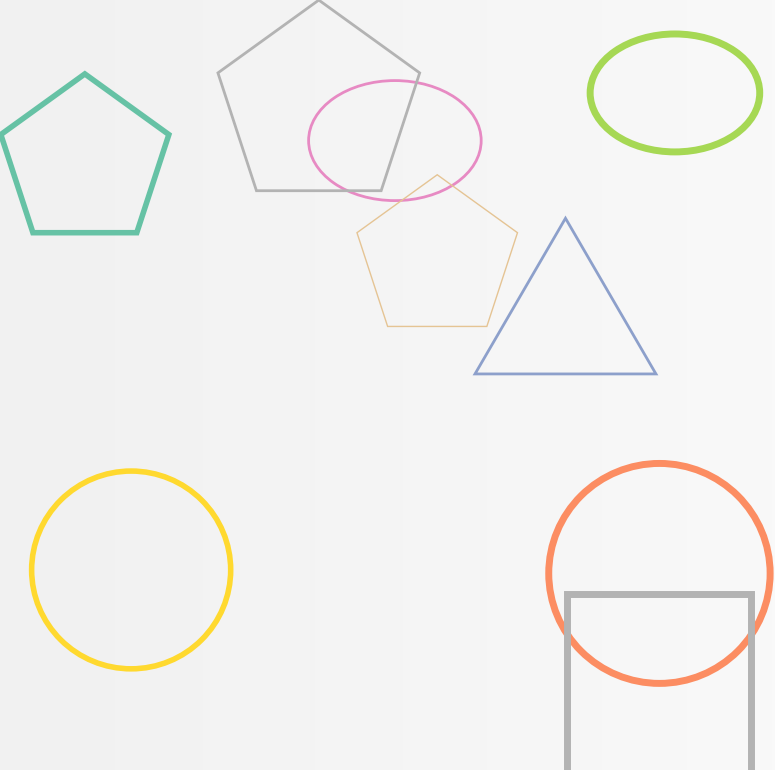[{"shape": "pentagon", "thickness": 2, "radius": 0.57, "center": [0.109, 0.79]}, {"shape": "circle", "thickness": 2.5, "radius": 0.71, "center": [0.851, 0.255]}, {"shape": "triangle", "thickness": 1, "radius": 0.67, "center": [0.73, 0.582]}, {"shape": "oval", "thickness": 1, "radius": 0.56, "center": [0.51, 0.817]}, {"shape": "oval", "thickness": 2.5, "radius": 0.55, "center": [0.871, 0.879]}, {"shape": "circle", "thickness": 2, "radius": 0.64, "center": [0.169, 0.26]}, {"shape": "pentagon", "thickness": 0.5, "radius": 0.54, "center": [0.564, 0.664]}, {"shape": "square", "thickness": 2.5, "radius": 0.59, "center": [0.85, 0.11]}, {"shape": "pentagon", "thickness": 1, "radius": 0.68, "center": [0.411, 0.863]}]